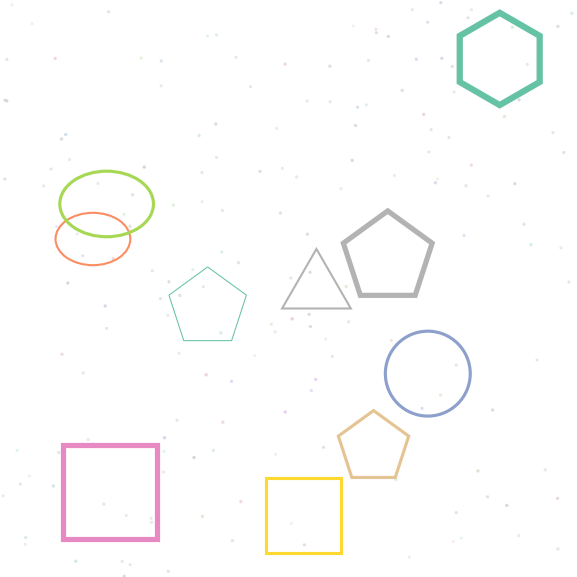[{"shape": "pentagon", "thickness": 0.5, "radius": 0.35, "center": [0.36, 0.466]}, {"shape": "hexagon", "thickness": 3, "radius": 0.4, "center": [0.865, 0.897]}, {"shape": "oval", "thickness": 1, "radius": 0.32, "center": [0.161, 0.585]}, {"shape": "circle", "thickness": 1.5, "radius": 0.37, "center": [0.741, 0.352]}, {"shape": "square", "thickness": 2.5, "radius": 0.41, "center": [0.19, 0.147]}, {"shape": "oval", "thickness": 1.5, "radius": 0.41, "center": [0.185, 0.646]}, {"shape": "square", "thickness": 1.5, "radius": 0.32, "center": [0.526, 0.106]}, {"shape": "pentagon", "thickness": 1.5, "radius": 0.32, "center": [0.647, 0.224]}, {"shape": "pentagon", "thickness": 2.5, "radius": 0.4, "center": [0.671, 0.553]}, {"shape": "triangle", "thickness": 1, "radius": 0.34, "center": [0.548, 0.499]}]